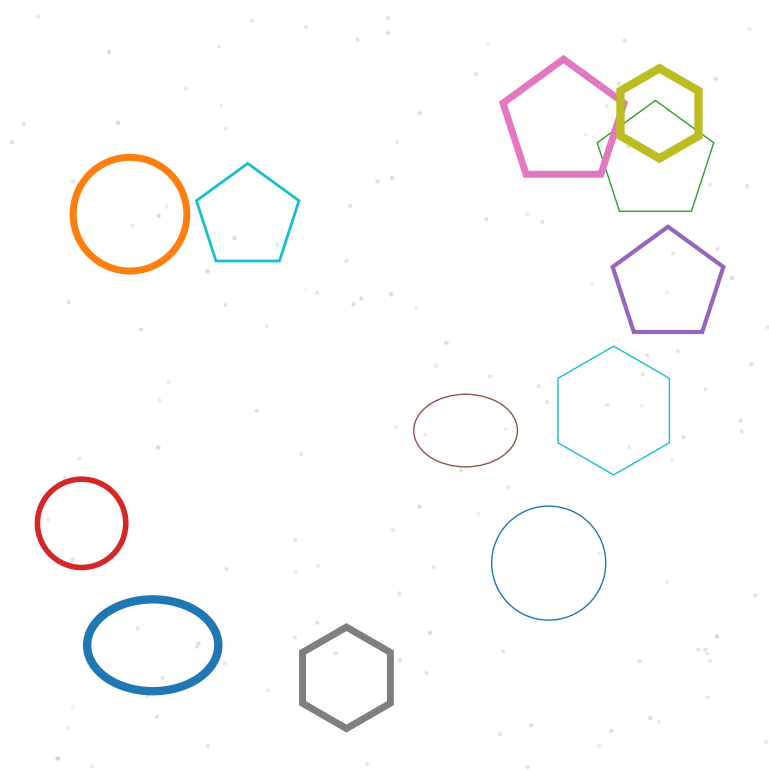[{"shape": "oval", "thickness": 3, "radius": 0.43, "center": [0.198, 0.162]}, {"shape": "circle", "thickness": 0.5, "radius": 0.37, "center": [0.713, 0.269]}, {"shape": "circle", "thickness": 2.5, "radius": 0.37, "center": [0.169, 0.722]}, {"shape": "pentagon", "thickness": 0.5, "radius": 0.4, "center": [0.851, 0.79]}, {"shape": "circle", "thickness": 2, "radius": 0.29, "center": [0.106, 0.32]}, {"shape": "pentagon", "thickness": 1.5, "radius": 0.38, "center": [0.868, 0.63]}, {"shape": "oval", "thickness": 0.5, "radius": 0.34, "center": [0.605, 0.441]}, {"shape": "pentagon", "thickness": 2.5, "radius": 0.41, "center": [0.732, 0.841]}, {"shape": "hexagon", "thickness": 2.5, "radius": 0.33, "center": [0.45, 0.12]}, {"shape": "hexagon", "thickness": 3, "radius": 0.29, "center": [0.856, 0.853]}, {"shape": "pentagon", "thickness": 1, "radius": 0.35, "center": [0.322, 0.718]}, {"shape": "hexagon", "thickness": 0.5, "radius": 0.42, "center": [0.797, 0.467]}]